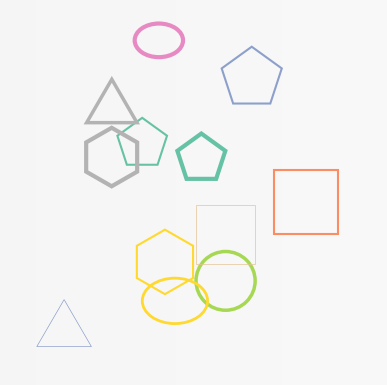[{"shape": "pentagon", "thickness": 1.5, "radius": 0.34, "center": [0.367, 0.627]}, {"shape": "pentagon", "thickness": 3, "radius": 0.33, "center": [0.52, 0.588]}, {"shape": "square", "thickness": 1.5, "radius": 0.42, "center": [0.79, 0.476]}, {"shape": "pentagon", "thickness": 1.5, "radius": 0.41, "center": [0.65, 0.797]}, {"shape": "triangle", "thickness": 0.5, "radius": 0.41, "center": [0.165, 0.14]}, {"shape": "oval", "thickness": 3, "radius": 0.31, "center": [0.41, 0.895]}, {"shape": "circle", "thickness": 2.5, "radius": 0.38, "center": [0.582, 0.27]}, {"shape": "oval", "thickness": 2, "radius": 0.42, "center": [0.451, 0.219]}, {"shape": "hexagon", "thickness": 1.5, "radius": 0.42, "center": [0.426, 0.32]}, {"shape": "square", "thickness": 0.5, "radius": 0.38, "center": [0.582, 0.392]}, {"shape": "triangle", "thickness": 2.5, "radius": 0.38, "center": [0.289, 0.719]}, {"shape": "hexagon", "thickness": 3, "radius": 0.38, "center": [0.288, 0.592]}]